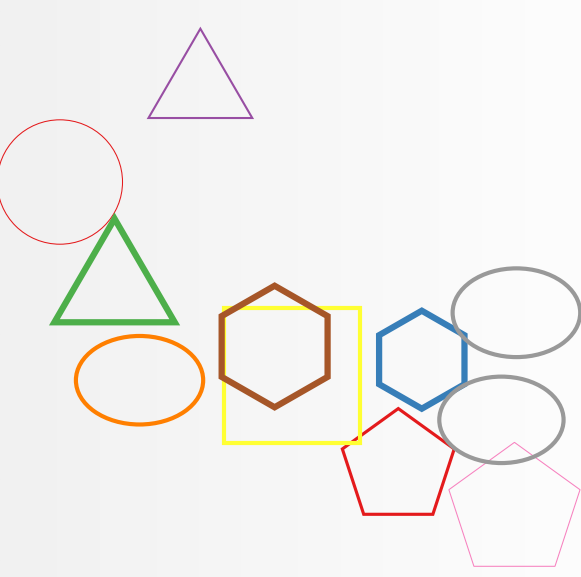[{"shape": "pentagon", "thickness": 1.5, "radius": 0.51, "center": [0.685, 0.19]}, {"shape": "circle", "thickness": 0.5, "radius": 0.54, "center": [0.103, 0.684]}, {"shape": "hexagon", "thickness": 3, "radius": 0.42, "center": [0.726, 0.376]}, {"shape": "triangle", "thickness": 3, "radius": 0.6, "center": [0.197, 0.501]}, {"shape": "triangle", "thickness": 1, "radius": 0.52, "center": [0.345, 0.846]}, {"shape": "oval", "thickness": 2, "radius": 0.55, "center": [0.24, 0.341]}, {"shape": "square", "thickness": 2, "radius": 0.58, "center": [0.503, 0.35]}, {"shape": "hexagon", "thickness": 3, "radius": 0.53, "center": [0.472, 0.399]}, {"shape": "pentagon", "thickness": 0.5, "radius": 0.59, "center": [0.885, 0.114]}, {"shape": "oval", "thickness": 2, "radius": 0.53, "center": [0.863, 0.272]}, {"shape": "oval", "thickness": 2, "radius": 0.55, "center": [0.888, 0.458]}]